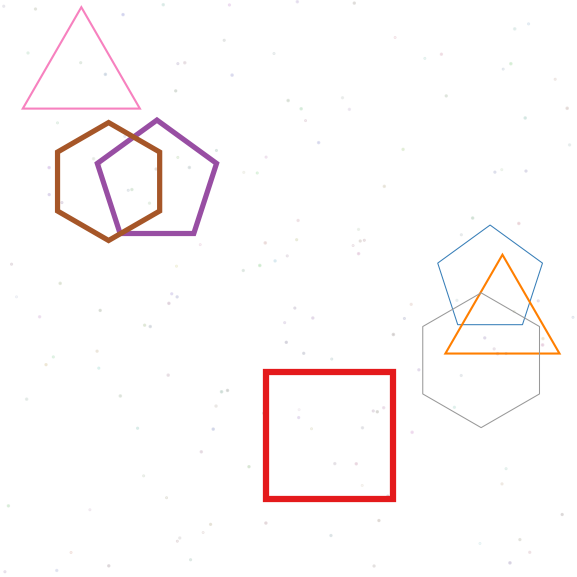[{"shape": "square", "thickness": 3, "radius": 0.55, "center": [0.571, 0.244]}, {"shape": "pentagon", "thickness": 0.5, "radius": 0.48, "center": [0.849, 0.514]}, {"shape": "pentagon", "thickness": 2.5, "radius": 0.54, "center": [0.272, 0.683]}, {"shape": "triangle", "thickness": 1, "radius": 0.57, "center": [0.87, 0.444]}, {"shape": "hexagon", "thickness": 2.5, "radius": 0.51, "center": [0.188, 0.685]}, {"shape": "triangle", "thickness": 1, "radius": 0.59, "center": [0.141, 0.87]}, {"shape": "hexagon", "thickness": 0.5, "radius": 0.58, "center": [0.833, 0.375]}]